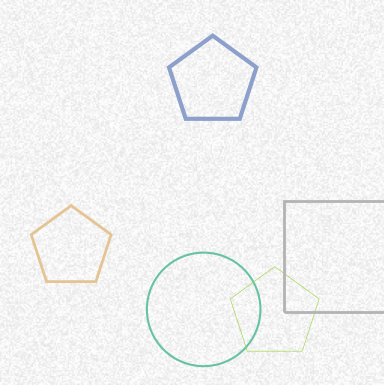[{"shape": "circle", "thickness": 1.5, "radius": 0.74, "center": [0.529, 0.196]}, {"shape": "pentagon", "thickness": 3, "radius": 0.6, "center": [0.553, 0.788]}, {"shape": "pentagon", "thickness": 0.5, "radius": 0.61, "center": [0.714, 0.186]}, {"shape": "pentagon", "thickness": 2, "radius": 0.55, "center": [0.185, 0.357]}, {"shape": "square", "thickness": 2, "radius": 0.73, "center": [0.882, 0.334]}]